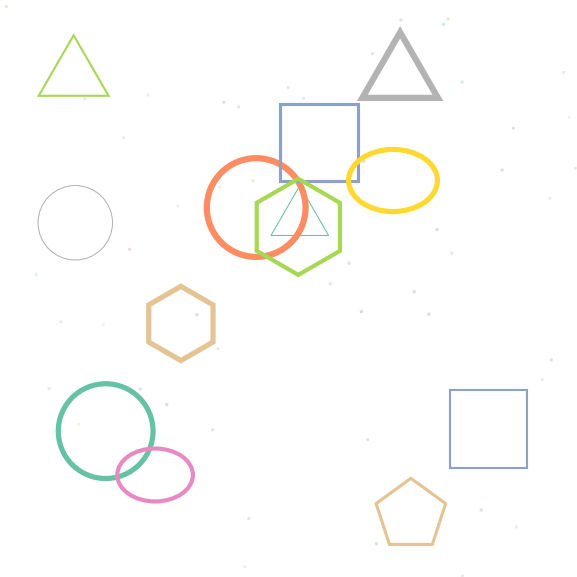[{"shape": "triangle", "thickness": 0.5, "radius": 0.29, "center": [0.519, 0.62]}, {"shape": "circle", "thickness": 2.5, "radius": 0.41, "center": [0.183, 0.253]}, {"shape": "circle", "thickness": 3, "radius": 0.43, "center": [0.444, 0.64]}, {"shape": "square", "thickness": 1, "radius": 0.34, "center": [0.846, 0.257]}, {"shape": "square", "thickness": 1.5, "radius": 0.34, "center": [0.552, 0.753]}, {"shape": "oval", "thickness": 2, "radius": 0.33, "center": [0.269, 0.177]}, {"shape": "triangle", "thickness": 1, "radius": 0.35, "center": [0.128, 0.868]}, {"shape": "hexagon", "thickness": 2, "radius": 0.42, "center": [0.517, 0.606]}, {"shape": "oval", "thickness": 2.5, "radius": 0.38, "center": [0.681, 0.687]}, {"shape": "hexagon", "thickness": 2.5, "radius": 0.32, "center": [0.313, 0.439]}, {"shape": "pentagon", "thickness": 1.5, "radius": 0.32, "center": [0.711, 0.108]}, {"shape": "triangle", "thickness": 3, "radius": 0.38, "center": [0.693, 0.867]}, {"shape": "circle", "thickness": 0.5, "radius": 0.32, "center": [0.13, 0.613]}]